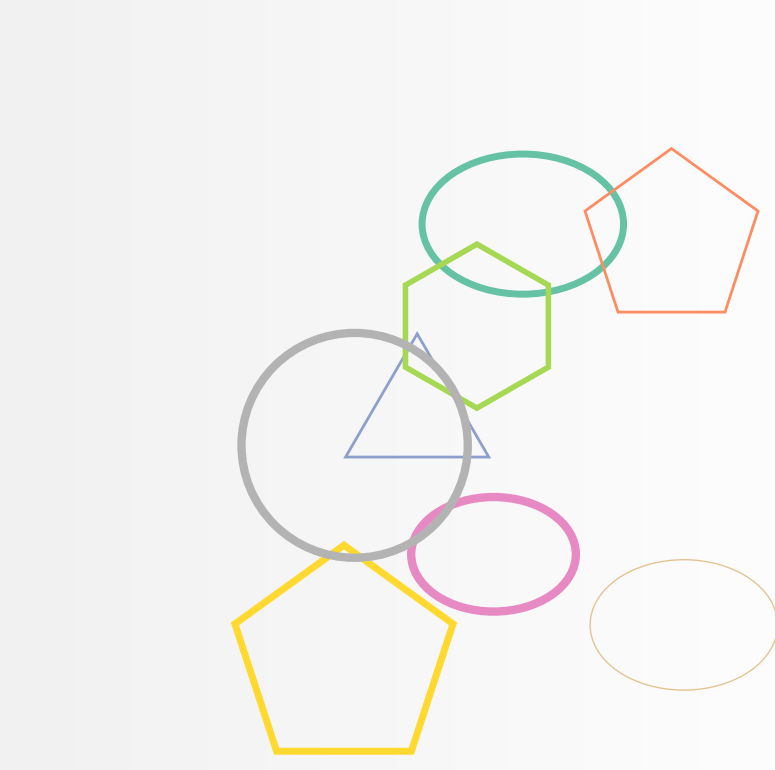[{"shape": "oval", "thickness": 2.5, "radius": 0.65, "center": [0.675, 0.709]}, {"shape": "pentagon", "thickness": 1, "radius": 0.59, "center": [0.866, 0.69]}, {"shape": "triangle", "thickness": 1, "radius": 0.53, "center": [0.538, 0.46]}, {"shape": "oval", "thickness": 3, "radius": 0.53, "center": [0.637, 0.28]}, {"shape": "hexagon", "thickness": 2, "radius": 0.53, "center": [0.615, 0.576]}, {"shape": "pentagon", "thickness": 2.5, "radius": 0.74, "center": [0.444, 0.144]}, {"shape": "oval", "thickness": 0.5, "radius": 0.6, "center": [0.882, 0.188]}, {"shape": "circle", "thickness": 3, "radius": 0.73, "center": [0.458, 0.422]}]